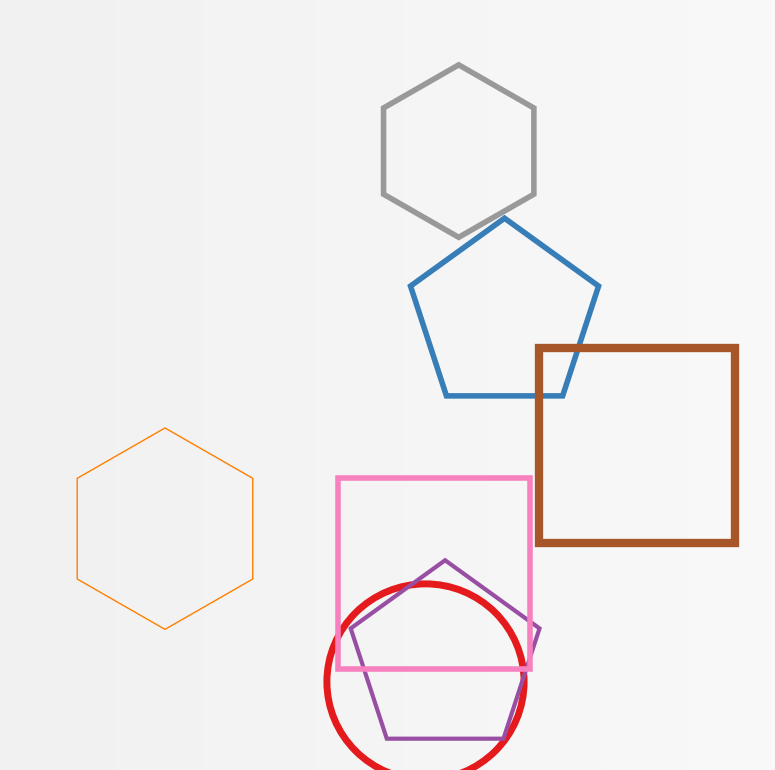[{"shape": "circle", "thickness": 2.5, "radius": 0.64, "center": [0.549, 0.115]}, {"shape": "pentagon", "thickness": 2, "radius": 0.64, "center": [0.651, 0.589]}, {"shape": "pentagon", "thickness": 1.5, "radius": 0.64, "center": [0.574, 0.144]}, {"shape": "hexagon", "thickness": 0.5, "radius": 0.65, "center": [0.213, 0.313]}, {"shape": "square", "thickness": 3, "radius": 0.63, "center": [0.822, 0.422]}, {"shape": "square", "thickness": 2, "radius": 0.62, "center": [0.56, 0.256]}, {"shape": "hexagon", "thickness": 2, "radius": 0.56, "center": [0.592, 0.804]}]